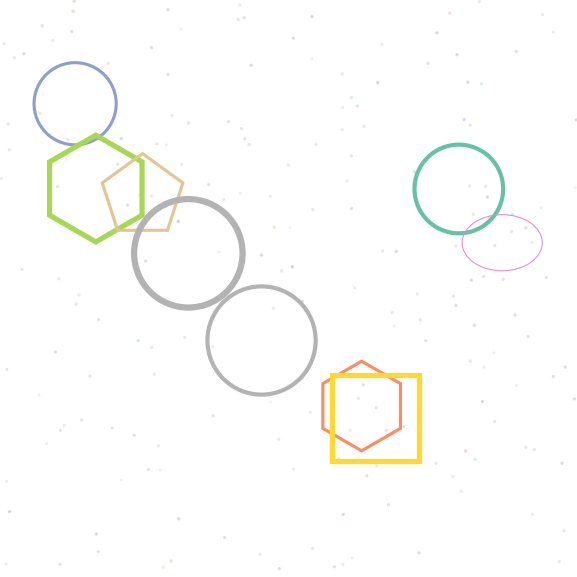[{"shape": "circle", "thickness": 2, "radius": 0.38, "center": [0.795, 0.672]}, {"shape": "hexagon", "thickness": 1.5, "radius": 0.39, "center": [0.626, 0.296]}, {"shape": "circle", "thickness": 1.5, "radius": 0.36, "center": [0.13, 0.82]}, {"shape": "oval", "thickness": 0.5, "radius": 0.35, "center": [0.87, 0.579]}, {"shape": "hexagon", "thickness": 2.5, "radius": 0.46, "center": [0.166, 0.673]}, {"shape": "square", "thickness": 2.5, "radius": 0.38, "center": [0.651, 0.275]}, {"shape": "pentagon", "thickness": 1.5, "radius": 0.37, "center": [0.247, 0.66]}, {"shape": "circle", "thickness": 2, "radius": 0.47, "center": [0.453, 0.41]}, {"shape": "circle", "thickness": 3, "radius": 0.47, "center": [0.326, 0.56]}]